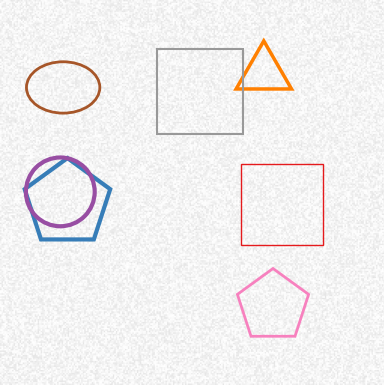[{"shape": "square", "thickness": 1, "radius": 0.53, "center": [0.733, 0.469]}, {"shape": "pentagon", "thickness": 3, "radius": 0.58, "center": [0.175, 0.473]}, {"shape": "circle", "thickness": 3, "radius": 0.45, "center": [0.157, 0.502]}, {"shape": "triangle", "thickness": 2.5, "radius": 0.42, "center": [0.685, 0.81]}, {"shape": "oval", "thickness": 2, "radius": 0.48, "center": [0.164, 0.773]}, {"shape": "pentagon", "thickness": 2, "radius": 0.49, "center": [0.709, 0.205]}, {"shape": "square", "thickness": 1.5, "radius": 0.56, "center": [0.52, 0.762]}]